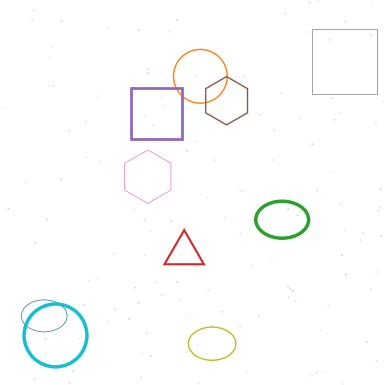[{"shape": "oval", "thickness": 0.5, "radius": 0.3, "center": [0.115, 0.18]}, {"shape": "circle", "thickness": 1, "radius": 0.35, "center": [0.52, 0.802]}, {"shape": "oval", "thickness": 2.5, "radius": 0.34, "center": [0.733, 0.429]}, {"shape": "triangle", "thickness": 1.5, "radius": 0.3, "center": [0.478, 0.343]}, {"shape": "square", "thickness": 2, "radius": 0.33, "center": [0.407, 0.705]}, {"shape": "hexagon", "thickness": 1, "radius": 0.31, "center": [0.589, 0.738]}, {"shape": "hexagon", "thickness": 0.5, "radius": 0.35, "center": [0.384, 0.541]}, {"shape": "square", "thickness": 0.5, "radius": 0.42, "center": [0.895, 0.84]}, {"shape": "oval", "thickness": 1, "radius": 0.31, "center": [0.551, 0.107]}, {"shape": "circle", "thickness": 2.5, "radius": 0.41, "center": [0.144, 0.129]}]